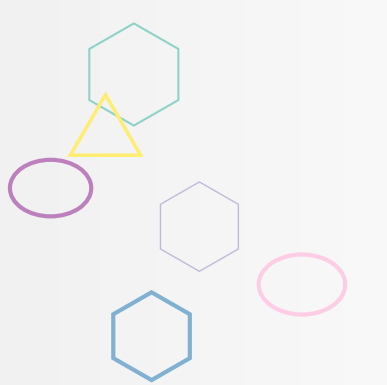[{"shape": "hexagon", "thickness": 1.5, "radius": 0.66, "center": [0.345, 0.806]}, {"shape": "hexagon", "thickness": 1, "radius": 0.58, "center": [0.515, 0.411]}, {"shape": "hexagon", "thickness": 3, "radius": 0.57, "center": [0.391, 0.127]}, {"shape": "oval", "thickness": 3, "radius": 0.56, "center": [0.779, 0.261]}, {"shape": "oval", "thickness": 3, "radius": 0.52, "center": [0.131, 0.511]}, {"shape": "triangle", "thickness": 2.5, "radius": 0.52, "center": [0.272, 0.649]}]